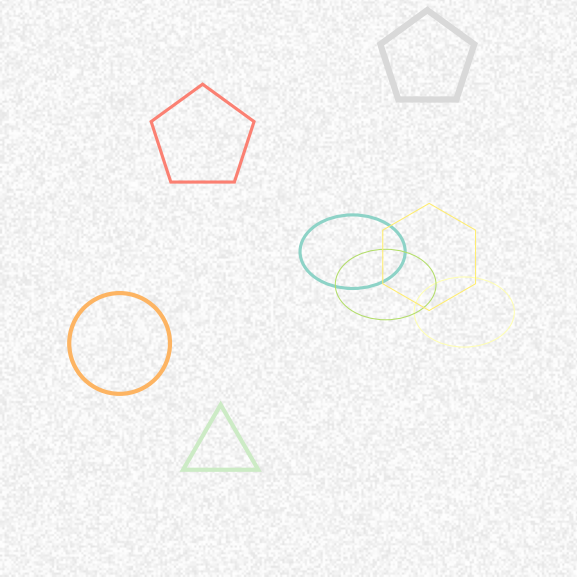[{"shape": "oval", "thickness": 1.5, "radius": 0.46, "center": [0.611, 0.563]}, {"shape": "oval", "thickness": 0.5, "radius": 0.43, "center": [0.804, 0.459]}, {"shape": "pentagon", "thickness": 1.5, "radius": 0.47, "center": [0.351, 0.76]}, {"shape": "circle", "thickness": 2, "radius": 0.44, "center": [0.207, 0.404]}, {"shape": "oval", "thickness": 0.5, "radius": 0.44, "center": [0.668, 0.506]}, {"shape": "pentagon", "thickness": 3, "radius": 0.43, "center": [0.74, 0.896]}, {"shape": "triangle", "thickness": 2, "radius": 0.38, "center": [0.382, 0.223]}, {"shape": "hexagon", "thickness": 0.5, "radius": 0.46, "center": [0.743, 0.554]}]